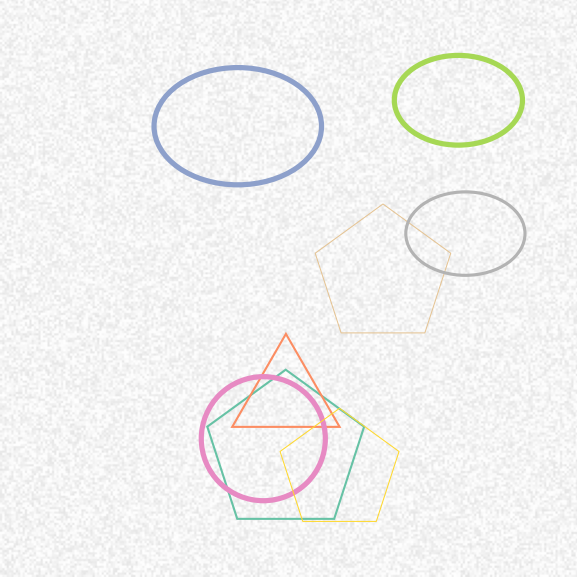[{"shape": "pentagon", "thickness": 1, "radius": 0.71, "center": [0.495, 0.216]}, {"shape": "triangle", "thickness": 1, "radius": 0.54, "center": [0.495, 0.314]}, {"shape": "oval", "thickness": 2.5, "radius": 0.73, "center": [0.412, 0.781]}, {"shape": "circle", "thickness": 2.5, "radius": 0.54, "center": [0.456, 0.24]}, {"shape": "oval", "thickness": 2.5, "radius": 0.55, "center": [0.794, 0.826]}, {"shape": "pentagon", "thickness": 0.5, "radius": 0.54, "center": [0.588, 0.184]}, {"shape": "pentagon", "thickness": 0.5, "radius": 0.62, "center": [0.663, 0.523]}, {"shape": "oval", "thickness": 1.5, "radius": 0.52, "center": [0.806, 0.595]}]